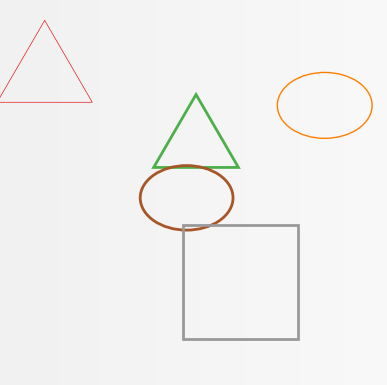[{"shape": "triangle", "thickness": 0.5, "radius": 0.71, "center": [0.115, 0.805]}, {"shape": "triangle", "thickness": 2, "radius": 0.63, "center": [0.506, 0.628]}, {"shape": "oval", "thickness": 1, "radius": 0.61, "center": [0.838, 0.726]}, {"shape": "oval", "thickness": 2, "radius": 0.6, "center": [0.482, 0.486]}, {"shape": "square", "thickness": 2, "radius": 0.74, "center": [0.621, 0.268]}]